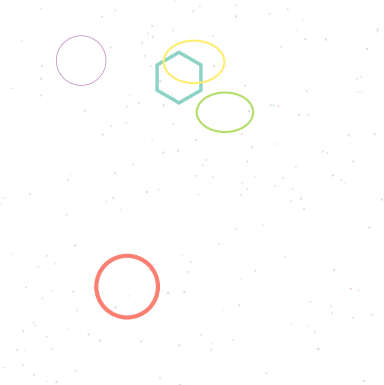[{"shape": "hexagon", "thickness": 2.5, "radius": 0.33, "center": [0.465, 0.798]}, {"shape": "circle", "thickness": 3, "radius": 0.4, "center": [0.33, 0.256]}, {"shape": "oval", "thickness": 1.5, "radius": 0.37, "center": [0.584, 0.708]}, {"shape": "circle", "thickness": 0.5, "radius": 0.32, "center": [0.211, 0.843]}, {"shape": "oval", "thickness": 1.5, "radius": 0.39, "center": [0.504, 0.839]}]